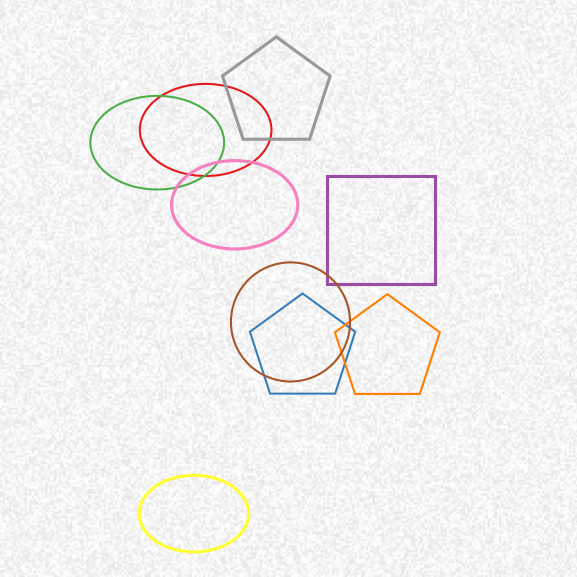[{"shape": "oval", "thickness": 1, "radius": 0.57, "center": [0.356, 0.774]}, {"shape": "pentagon", "thickness": 1, "radius": 0.48, "center": [0.524, 0.395]}, {"shape": "oval", "thickness": 1, "radius": 0.58, "center": [0.272, 0.752]}, {"shape": "square", "thickness": 1.5, "radius": 0.47, "center": [0.659, 0.601]}, {"shape": "pentagon", "thickness": 1, "radius": 0.48, "center": [0.671, 0.394]}, {"shape": "oval", "thickness": 1.5, "radius": 0.47, "center": [0.336, 0.11]}, {"shape": "circle", "thickness": 1, "radius": 0.52, "center": [0.503, 0.442]}, {"shape": "oval", "thickness": 1.5, "radius": 0.55, "center": [0.406, 0.645]}, {"shape": "pentagon", "thickness": 1.5, "radius": 0.49, "center": [0.478, 0.837]}]